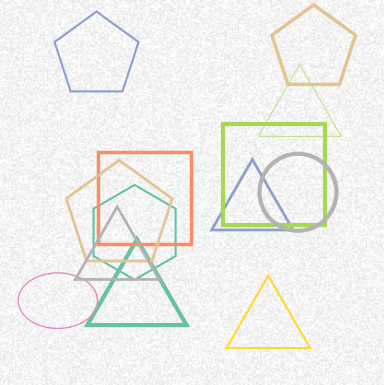[{"shape": "triangle", "thickness": 3, "radius": 0.74, "center": [0.356, 0.23]}, {"shape": "hexagon", "thickness": 1.5, "radius": 0.62, "center": [0.35, 0.396]}, {"shape": "square", "thickness": 2.5, "radius": 0.6, "center": [0.375, 0.486]}, {"shape": "pentagon", "thickness": 1.5, "radius": 0.57, "center": [0.251, 0.855]}, {"shape": "triangle", "thickness": 2, "radius": 0.61, "center": [0.655, 0.464]}, {"shape": "oval", "thickness": 1, "radius": 0.52, "center": [0.15, 0.219]}, {"shape": "triangle", "thickness": 0.5, "radius": 0.62, "center": [0.778, 0.708]}, {"shape": "square", "thickness": 3, "radius": 0.66, "center": [0.712, 0.547]}, {"shape": "triangle", "thickness": 1.5, "radius": 0.63, "center": [0.697, 0.159]}, {"shape": "pentagon", "thickness": 2, "radius": 0.72, "center": [0.31, 0.439]}, {"shape": "pentagon", "thickness": 2.5, "radius": 0.57, "center": [0.815, 0.873]}, {"shape": "circle", "thickness": 3, "radius": 0.5, "center": [0.774, 0.501]}, {"shape": "triangle", "thickness": 2, "radius": 0.63, "center": [0.304, 0.337]}]